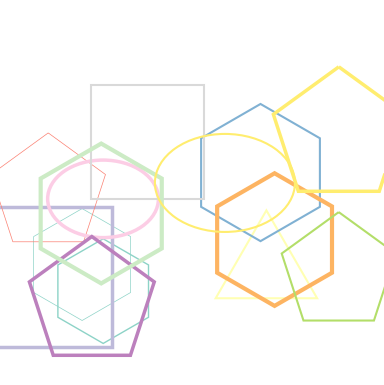[{"shape": "hexagon", "thickness": 0.5, "radius": 0.73, "center": [0.213, 0.313]}, {"shape": "hexagon", "thickness": 1, "radius": 0.68, "center": [0.268, 0.244]}, {"shape": "triangle", "thickness": 1.5, "radius": 0.76, "center": [0.692, 0.301]}, {"shape": "square", "thickness": 2.5, "radius": 0.91, "center": [0.109, 0.281]}, {"shape": "pentagon", "thickness": 0.5, "radius": 0.78, "center": [0.125, 0.498]}, {"shape": "hexagon", "thickness": 1.5, "radius": 0.89, "center": [0.677, 0.552]}, {"shape": "hexagon", "thickness": 3, "radius": 0.86, "center": [0.713, 0.378]}, {"shape": "pentagon", "thickness": 1.5, "radius": 0.78, "center": [0.88, 0.293]}, {"shape": "oval", "thickness": 2.5, "radius": 0.72, "center": [0.268, 0.484]}, {"shape": "square", "thickness": 1.5, "radius": 0.74, "center": [0.383, 0.632]}, {"shape": "pentagon", "thickness": 2.5, "radius": 0.85, "center": [0.239, 0.215]}, {"shape": "hexagon", "thickness": 3, "radius": 0.91, "center": [0.263, 0.446]}, {"shape": "oval", "thickness": 1.5, "radius": 0.91, "center": [0.584, 0.525]}, {"shape": "pentagon", "thickness": 2.5, "radius": 0.89, "center": [0.88, 0.648]}]